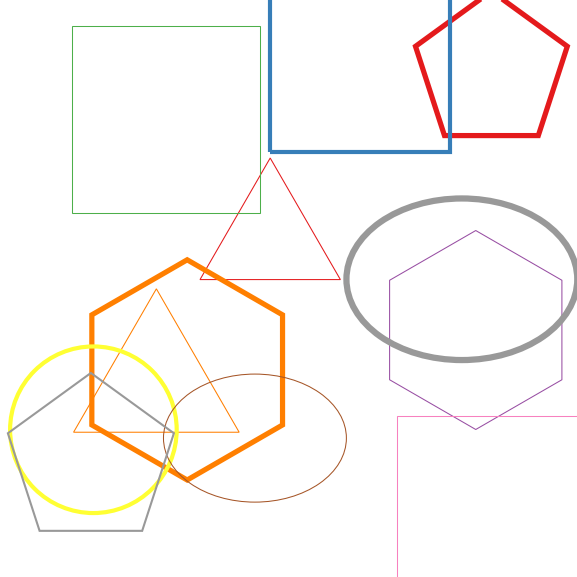[{"shape": "pentagon", "thickness": 2.5, "radius": 0.69, "center": [0.851, 0.876]}, {"shape": "triangle", "thickness": 0.5, "radius": 0.7, "center": [0.468, 0.585]}, {"shape": "square", "thickness": 2, "radius": 0.78, "center": [0.623, 0.893]}, {"shape": "square", "thickness": 0.5, "radius": 0.81, "center": [0.287, 0.792]}, {"shape": "hexagon", "thickness": 0.5, "radius": 0.86, "center": [0.824, 0.428]}, {"shape": "triangle", "thickness": 0.5, "radius": 0.83, "center": [0.271, 0.333]}, {"shape": "hexagon", "thickness": 2.5, "radius": 0.95, "center": [0.324, 0.359]}, {"shape": "circle", "thickness": 2, "radius": 0.72, "center": [0.162, 0.255]}, {"shape": "oval", "thickness": 0.5, "radius": 0.79, "center": [0.441, 0.241]}, {"shape": "square", "thickness": 0.5, "radius": 0.79, "center": [0.847, 0.12]}, {"shape": "oval", "thickness": 3, "radius": 1.0, "center": [0.8, 0.516]}, {"shape": "pentagon", "thickness": 1, "radius": 0.76, "center": [0.157, 0.202]}]